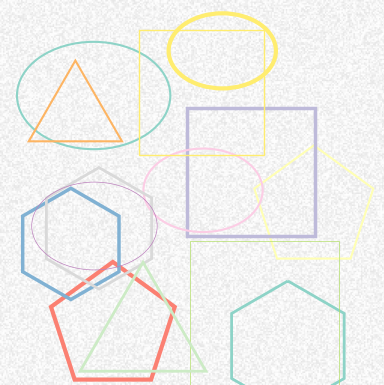[{"shape": "oval", "thickness": 1.5, "radius": 1.0, "center": [0.243, 0.752]}, {"shape": "hexagon", "thickness": 2, "radius": 0.84, "center": [0.748, 0.101]}, {"shape": "pentagon", "thickness": 1.5, "radius": 0.81, "center": [0.815, 0.46]}, {"shape": "square", "thickness": 2.5, "radius": 0.83, "center": [0.652, 0.553]}, {"shape": "pentagon", "thickness": 3, "radius": 0.84, "center": [0.293, 0.151]}, {"shape": "hexagon", "thickness": 2.5, "radius": 0.72, "center": [0.184, 0.367]}, {"shape": "triangle", "thickness": 1.5, "radius": 0.7, "center": [0.196, 0.703]}, {"shape": "square", "thickness": 0.5, "radius": 0.97, "center": [0.687, 0.182]}, {"shape": "oval", "thickness": 1.5, "radius": 0.77, "center": [0.527, 0.506]}, {"shape": "hexagon", "thickness": 2, "radius": 0.79, "center": [0.257, 0.407]}, {"shape": "oval", "thickness": 0.5, "radius": 0.81, "center": [0.245, 0.413]}, {"shape": "triangle", "thickness": 2, "radius": 0.94, "center": [0.372, 0.13]}, {"shape": "square", "thickness": 1, "radius": 0.81, "center": [0.523, 0.76]}, {"shape": "oval", "thickness": 3, "radius": 0.7, "center": [0.577, 0.868]}]